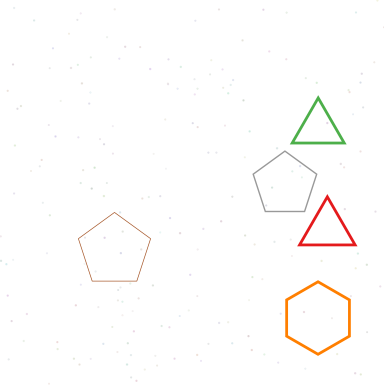[{"shape": "triangle", "thickness": 2, "radius": 0.42, "center": [0.85, 0.405]}, {"shape": "triangle", "thickness": 2, "radius": 0.39, "center": [0.827, 0.668]}, {"shape": "hexagon", "thickness": 2, "radius": 0.47, "center": [0.826, 0.174]}, {"shape": "pentagon", "thickness": 0.5, "radius": 0.49, "center": [0.297, 0.35]}, {"shape": "pentagon", "thickness": 1, "radius": 0.43, "center": [0.74, 0.521]}]